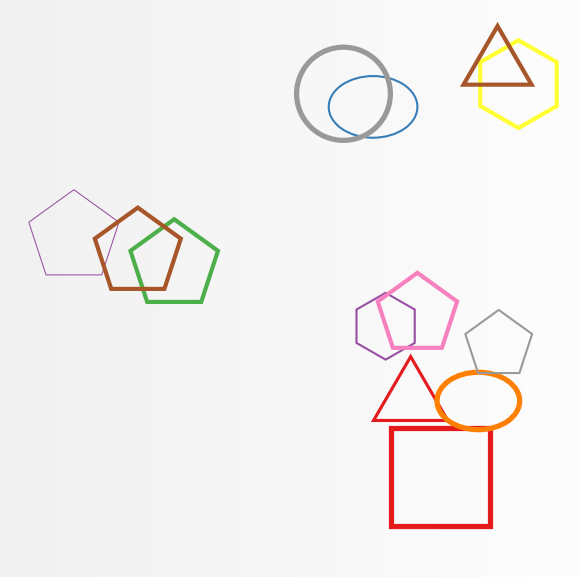[{"shape": "square", "thickness": 2.5, "radius": 0.43, "center": [0.758, 0.173]}, {"shape": "triangle", "thickness": 1.5, "radius": 0.37, "center": [0.707, 0.308]}, {"shape": "oval", "thickness": 1, "radius": 0.38, "center": [0.642, 0.814]}, {"shape": "pentagon", "thickness": 2, "radius": 0.4, "center": [0.3, 0.54]}, {"shape": "hexagon", "thickness": 1, "radius": 0.29, "center": [0.663, 0.434]}, {"shape": "pentagon", "thickness": 0.5, "radius": 0.41, "center": [0.127, 0.589]}, {"shape": "oval", "thickness": 2.5, "radius": 0.36, "center": [0.823, 0.305]}, {"shape": "hexagon", "thickness": 2, "radius": 0.38, "center": [0.892, 0.853]}, {"shape": "triangle", "thickness": 2, "radius": 0.34, "center": [0.856, 0.886]}, {"shape": "pentagon", "thickness": 2, "radius": 0.39, "center": [0.237, 0.562]}, {"shape": "pentagon", "thickness": 2, "radius": 0.36, "center": [0.718, 0.455]}, {"shape": "circle", "thickness": 2.5, "radius": 0.4, "center": [0.591, 0.837]}, {"shape": "pentagon", "thickness": 1, "radius": 0.3, "center": [0.858, 0.402]}]